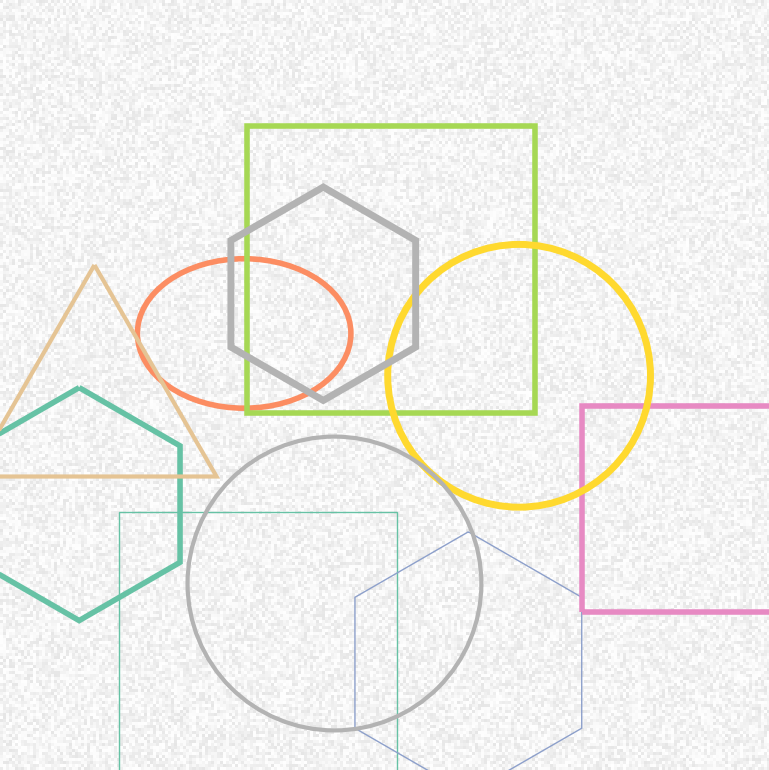[{"shape": "square", "thickness": 0.5, "radius": 0.9, "center": [0.335, 0.154]}, {"shape": "hexagon", "thickness": 2, "radius": 0.76, "center": [0.103, 0.345]}, {"shape": "oval", "thickness": 2, "radius": 0.69, "center": [0.317, 0.567]}, {"shape": "hexagon", "thickness": 0.5, "radius": 0.85, "center": [0.608, 0.139]}, {"shape": "square", "thickness": 2, "radius": 0.67, "center": [0.889, 0.339]}, {"shape": "square", "thickness": 2, "radius": 0.93, "center": [0.508, 0.65]}, {"shape": "circle", "thickness": 2.5, "radius": 0.85, "center": [0.674, 0.512]}, {"shape": "triangle", "thickness": 1.5, "radius": 0.92, "center": [0.123, 0.473]}, {"shape": "hexagon", "thickness": 2.5, "radius": 0.69, "center": [0.42, 0.618]}, {"shape": "circle", "thickness": 1.5, "radius": 0.95, "center": [0.434, 0.242]}]